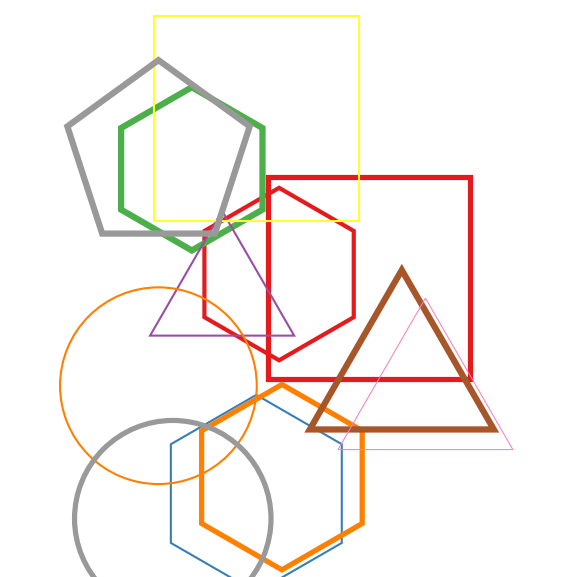[{"shape": "square", "thickness": 2.5, "radius": 0.87, "center": [0.639, 0.518]}, {"shape": "hexagon", "thickness": 2, "radius": 0.75, "center": [0.483, 0.525]}, {"shape": "hexagon", "thickness": 1, "radius": 0.85, "center": [0.444, 0.144]}, {"shape": "hexagon", "thickness": 3, "radius": 0.71, "center": [0.332, 0.707]}, {"shape": "triangle", "thickness": 1, "radius": 0.72, "center": [0.385, 0.49]}, {"shape": "circle", "thickness": 1, "radius": 0.85, "center": [0.274, 0.331]}, {"shape": "hexagon", "thickness": 2.5, "radius": 0.8, "center": [0.488, 0.173]}, {"shape": "square", "thickness": 1, "radius": 0.89, "center": [0.444, 0.794]}, {"shape": "triangle", "thickness": 3, "radius": 0.92, "center": [0.696, 0.347]}, {"shape": "triangle", "thickness": 0.5, "radius": 0.87, "center": [0.737, 0.308]}, {"shape": "circle", "thickness": 2.5, "radius": 0.85, "center": [0.299, 0.101]}, {"shape": "pentagon", "thickness": 3, "radius": 0.83, "center": [0.275, 0.729]}]